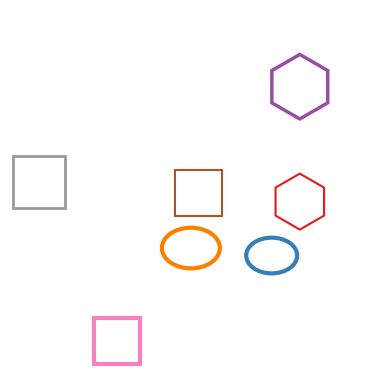[{"shape": "hexagon", "thickness": 1.5, "radius": 0.36, "center": [0.779, 0.476]}, {"shape": "oval", "thickness": 3, "radius": 0.33, "center": [0.706, 0.336]}, {"shape": "hexagon", "thickness": 2.5, "radius": 0.42, "center": [0.779, 0.775]}, {"shape": "oval", "thickness": 3, "radius": 0.38, "center": [0.496, 0.356]}, {"shape": "square", "thickness": 1.5, "radius": 0.3, "center": [0.515, 0.499]}, {"shape": "square", "thickness": 3, "radius": 0.3, "center": [0.304, 0.115]}, {"shape": "square", "thickness": 2, "radius": 0.33, "center": [0.101, 0.527]}]